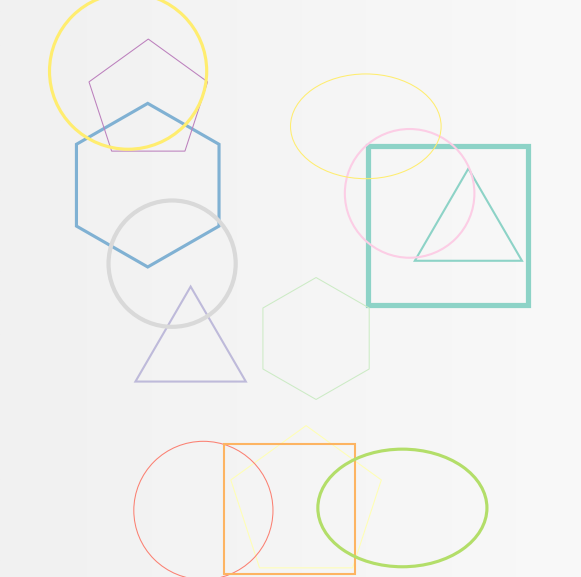[{"shape": "triangle", "thickness": 1, "radius": 0.53, "center": [0.806, 0.601]}, {"shape": "square", "thickness": 2.5, "radius": 0.69, "center": [0.771, 0.608]}, {"shape": "pentagon", "thickness": 0.5, "radius": 0.68, "center": [0.527, 0.126]}, {"shape": "triangle", "thickness": 1, "radius": 0.55, "center": [0.328, 0.393]}, {"shape": "circle", "thickness": 0.5, "radius": 0.6, "center": [0.35, 0.115]}, {"shape": "hexagon", "thickness": 1.5, "radius": 0.71, "center": [0.254, 0.678]}, {"shape": "square", "thickness": 1, "radius": 0.56, "center": [0.498, 0.118]}, {"shape": "oval", "thickness": 1.5, "radius": 0.73, "center": [0.692, 0.12]}, {"shape": "circle", "thickness": 1, "radius": 0.56, "center": [0.705, 0.664]}, {"shape": "circle", "thickness": 2, "radius": 0.55, "center": [0.296, 0.543]}, {"shape": "pentagon", "thickness": 0.5, "radius": 0.54, "center": [0.255, 0.824]}, {"shape": "hexagon", "thickness": 0.5, "radius": 0.53, "center": [0.544, 0.413]}, {"shape": "oval", "thickness": 0.5, "radius": 0.65, "center": [0.629, 0.78]}, {"shape": "circle", "thickness": 1.5, "radius": 0.68, "center": [0.22, 0.876]}]